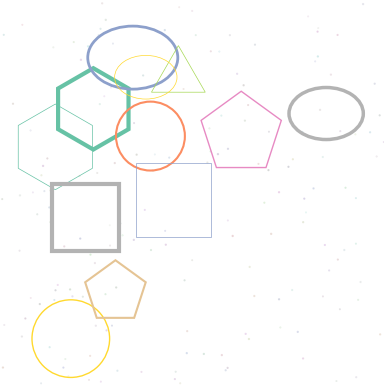[{"shape": "hexagon", "thickness": 0.5, "radius": 0.56, "center": [0.144, 0.618]}, {"shape": "hexagon", "thickness": 3, "radius": 0.53, "center": [0.242, 0.717]}, {"shape": "circle", "thickness": 1.5, "radius": 0.45, "center": [0.391, 0.647]}, {"shape": "square", "thickness": 0.5, "radius": 0.48, "center": [0.45, 0.481]}, {"shape": "oval", "thickness": 2, "radius": 0.58, "center": [0.345, 0.85]}, {"shape": "pentagon", "thickness": 1, "radius": 0.55, "center": [0.627, 0.653]}, {"shape": "triangle", "thickness": 0.5, "radius": 0.4, "center": [0.463, 0.801]}, {"shape": "circle", "thickness": 1, "radius": 0.5, "center": [0.184, 0.12]}, {"shape": "oval", "thickness": 0.5, "radius": 0.41, "center": [0.379, 0.799]}, {"shape": "pentagon", "thickness": 1.5, "radius": 0.41, "center": [0.3, 0.241]}, {"shape": "oval", "thickness": 2.5, "radius": 0.48, "center": [0.847, 0.705]}, {"shape": "square", "thickness": 3, "radius": 0.43, "center": [0.223, 0.435]}]